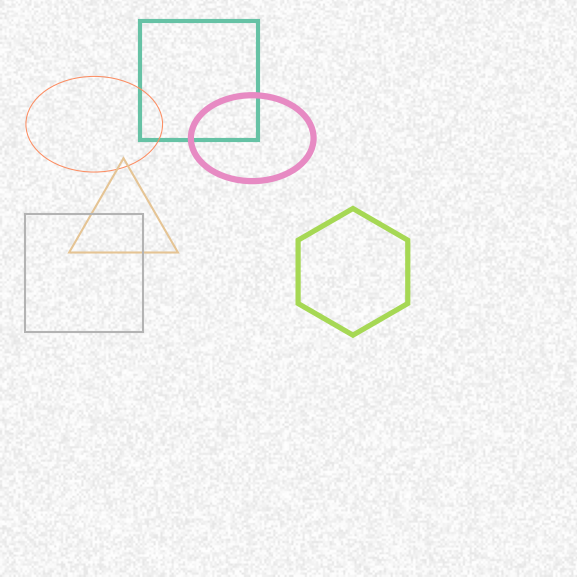[{"shape": "square", "thickness": 2, "radius": 0.51, "center": [0.344, 0.86]}, {"shape": "oval", "thickness": 0.5, "radius": 0.59, "center": [0.163, 0.784]}, {"shape": "oval", "thickness": 3, "radius": 0.53, "center": [0.437, 0.76]}, {"shape": "hexagon", "thickness": 2.5, "radius": 0.55, "center": [0.611, 0.528]}, {"shape": "triangle", "thickness": 1, "radius": 0.54, "center": [0.214, 0.616]}, {"shape": "square", "thickness": 1, "radius": 0.51, "center": [0.145, 0.527]}]